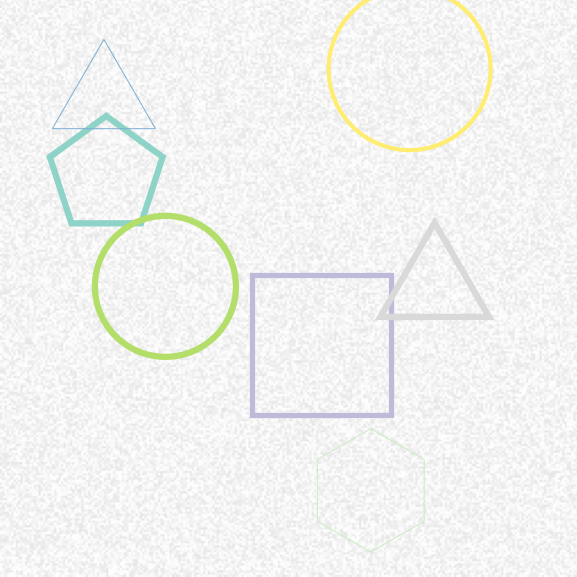[{"shape": "pentagon", "thickness": 3, "radius": 0.51, "center": [0.184, 0.696]}, {"shape": "square", "thickness": 2.5, "radius": 0.6, "center": [0.557, 0.401]}, {"shape": "triangle", "thickness": 0.5, "radius": 0.52, "center": [0.18, 0.828]}, {"shape": "circle", "thickness": 3, "radius": 0.61, "center": [0.286, 0.503]}, {"shape": "triangle", "thickness": 3, "radius": 0.54, "center": [0.753, 0.505]}, {"shape": "hexagon", "thickness": 0.5, "radius": 0.53, "center": [0.642, 0.15]}, {"shape": "circle", "thickness": 2, "radius": 0.7, "center": [0.709, 0.879]}]